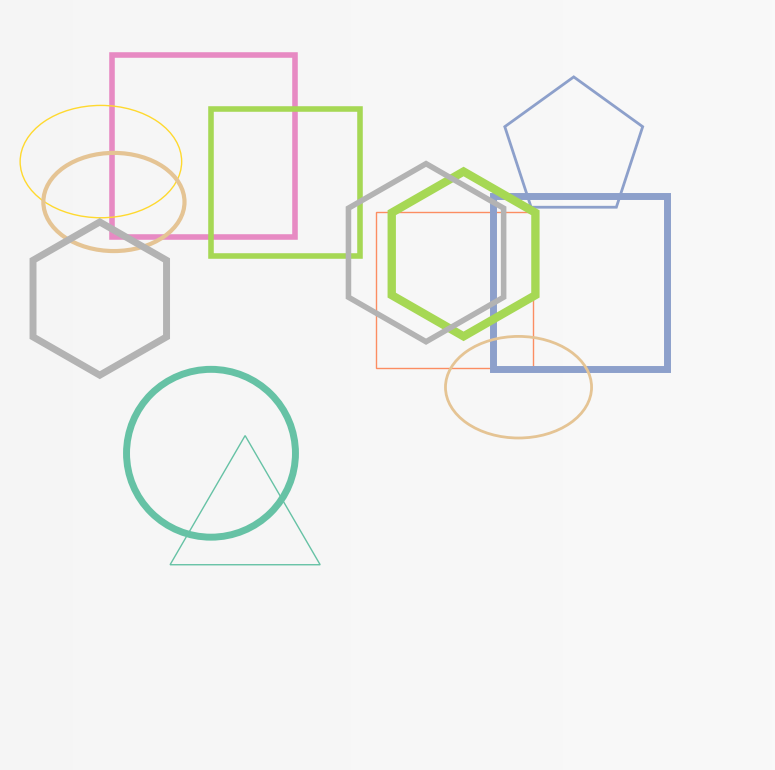[{"shape": "triangle", "thickness": 0.5, "radius": 0.56, "center": [0.316, 0.322]}, {"shape": "circle", "thickness": 2.5, "radius": 0.54, "center": [0.272, 0.411]}, {"shape": "square", "thickness": 0.5, "radius": 0.51, "center": [0.586, 0.623]}, {"shape": "square", "thickness": 2.5, "radius": 0.56, "center": [0.748, 0.633]}, {"shape": "pentagon", "thickness": 1, "radius": 0.47, "center": [0.74, 0.807]}, {"shape": "square", "thickness": 2, "radius": 0.59, "center": [0.262, 0.81]}, {"shape": "hexagon", "thickness": 3, "radius": 0.54, "center": [0.598, 0.67]}, {"shape": "square", "thickness": 2, "radius": 0.48, "center": [0.369, 0.763]}, {"shape": "oval", "thickness": 0.5, "radius": 0.52, "center": [0.13, 0.79]}, {"shape": "oval", "thickness": 1, "radius": 0.47, "center": [0.669, 0.497]}, {"shape": "oval", "thickness": 1.5, "radius": 0.46, "center": [0.147, 0.738]}, {"shape": "hexagon", "thickness": 2, "radius": 0.58, "center": [0.55, 0.672]}, {"shape": "hexagon", "thickness": 2.5, "radius": 0.5, "center": [0.129, 0.612]}]